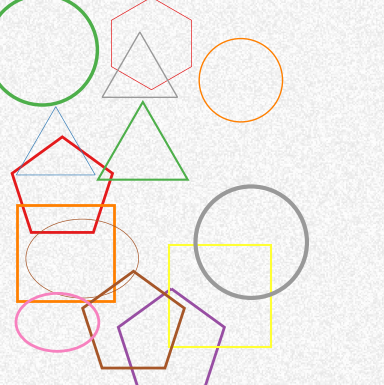[{"shape": "pentagon", "thickness": 2, "radius": 0.69, "center": [0.162, 0.507]}, {"shape": "hexagon", "thickness": 0.5, "radius": 0.6, "center": [0.393, 0.887]}, {"shape": "triangle", "thickness": 0.5, "radius": 0.59, "center": [0.145, 0.605]}, {"shape": "triangle", "thickness": 1.5, "radius": 0.67, "center": [0.371, 0.601]}, {"shape": "circle", "thickness": 2.5, "radius": 0.72, "center": [0.11, 0.87]}, {"shape": "pentagon", "thickness": 2, "radius": 0.72, "center": [0.445, 0.105]}, {"shape": "circle", "thickness": 1, "radius": 0.54, "center": [0.626, 0.792]}, {"shape": "square", "thickness": 2, "radius": 0.63, "center": [0.17, 0.342]}, {"shape": "square", "thickness": 1.5, "radius": 0.67, "center": [0.572, 0.231]}, {"shape": "oval", "thickness": 0.5, "radius": 0.73, "center": [0.214, 0.328]}, {"shape": "pentagon", "thickness": 2, "radius": 0.69, "center": [0.347, 0.156]}, {"shape": "oval", "thickness": 2, "radius": 0.54, "center": [0.149, 0.163]}, {"shape": "circle", "thickness": 3, "radius": 0.72, "center": [0.653, 0.371]}, {"shape": "triangle", "thickness": 1, "radius": 0.57, "center": [0.363, 0.804]}]